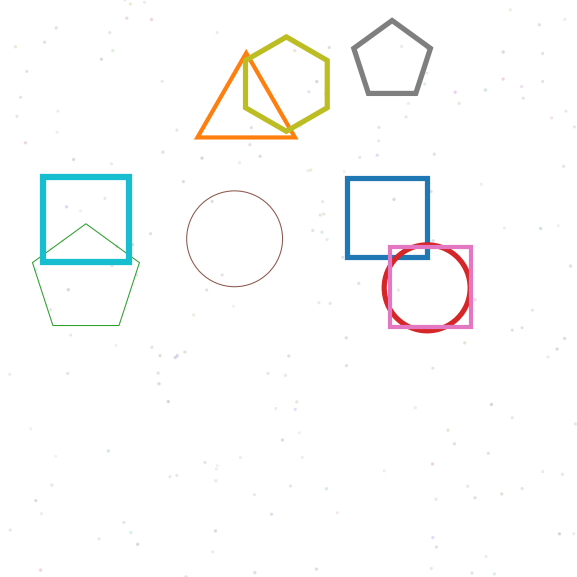[{"shape": "square", "thickness": 2.5, "radius": 0.34, "center": [0.67, 0.623]}, {"shape": "triangle", "thickness": 2, "radius": 0.49, "center": [0.426, 0.81]}, {"shape": "pentagon", "thickness": 0.5, "radius": 0.49, "center": [0.149, 0.514]}, {"shape": "circle", "thickness": 2.5, "radius": 0.37, "center": [0.74, 0.501]}, {"shape": "circle", "thickness": 0.5, "radius": 0.42, "center": [0.406, 0.586]}, {"shape": "square", "thickness": 2, "radius": 0.35, "center": [0.746, 0.502]}, {"shape": "pentagon", "thickness": 2.5, "radius": 0.35, "center": [0.679, 0.894]}, {"shape": "hexagon", "thickness": 2.5, "radius": 0.41, "center": [0.496, 0.853]}, {"shape": "square", "thickness": 3, "radius": 0.37, "center": [0.148, 0.619]}]